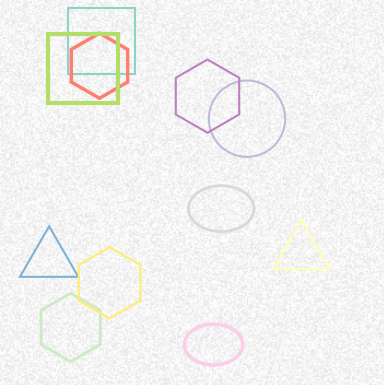[{"shape": "square", "thickness": 1.5, "radius": 0.43, "center": [0.263, 0.893]}, {"shape": "triangle", "thickness": 1.5, "radius": 0.42, "center": [0.783, 0.344]}, {"shape": "circle", "thickness": 1.5, "radius": 0.5, "center": [0.642, 0.692]}, {"shape": "hexagon", "thickness": 2.5, "radius": 0.42, "center": [0.258, 0.829]}, {"shape": "triangle", "thickness": 1.5, "radius": 0.44, "center": [0.128, 0.325]}, {"shape": "square", "thickness": 3, "radius": 0.45, "center": [0.216, 0.822]}, {"shape": "oval", "thickness": 2.5, "radius": 0.38, "center": [0.555, 0.105]}, {"shape": "oval", "thickness": 2, "radius": 0.43, "center": [0.575, 0.458]}, {"shape": "hexagon", "thickness": 1.5, "radius": 0.48, "center": [0.539, 0.75]}, {"shape": "hexagon", "thickness": 2, "radius": 0.44, "center": [0.184, 0.15]}, {"shape": "hexagon", "thickness": 1.5, "radius": 0.46, "center": [0.285, 0.265]}]